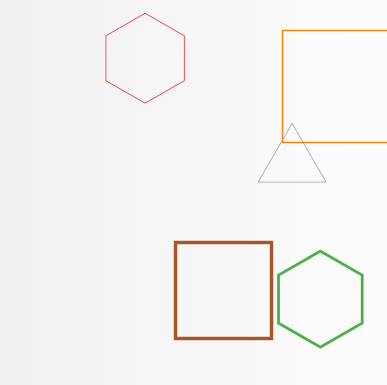[{"shape": "hexagon", "thickness": 0.5, "radius": 0.58, "center": [0.374, 0.849]}, {"shape": "hexagon", "thickness": 2, "radius": 0.62, "center": [0.827, 0.223]}, {"shape": "square", "thickness": 1, "radius": 0.73, "center": [0.875, 0.777]}, {"shape": "square", "thickness": 2.5, "radius": 0.62, "center": [0.576, 0.246]}, {"shape": "triangle", "thickness": 0.5, "radius": 0.51, "center": [0.754, 0.578]}]